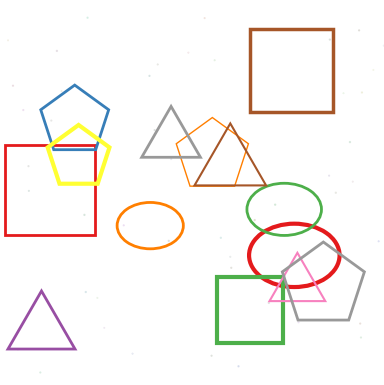[{"shape": "square", "thickness": 2, "radius": 0.58, "center": [0.13, 0.507]}, {"shape": "oval", "thickness": 3, "radius": 0.59, "center": [0.764, 0.337]}, {"shape": "pentagon", "thickness": 2, "radius": 0.46, "center": [0.194, 0.686]}, {"shape": "oval", "thickness": 2, "radius": 0.48, "center": [0.738, 0.456]}, {"shape": "square", "thickness": 3, "radius": 0.43, "center": [0.649, 0.194]}, {"shape": "triangle", "thickness": 2, "radius": 0.5, "center": [0.108, 0.144]}, {"shape": "oval", "thickness": 2, "radius": 0.43, "center": [0.39, 0.414]}, {"shape": "pentagon", "thickness": 1, "radius": 0.49, "center": [0.552, 0.596]}, {"shape": "pentagon", "thickness": 3, "radius": 0.42, "center": [0.204, 0.591]}, {"shape": "triangle", "thickness": 1.5, "radius": 0.54, "center": [0.598, 0.572]}, {"shape": "square", "thickness": 2.5, "radius": 0.54, "center": [0.756, 0.816]}, {"shape": "triangle", "thickness": 1.5, "radius": 0.42, "center": [0.772, 0.26]}, {"shape": "triangle", "thickness": 2, "radius": 0.44, "center": [0.444, 0.636]}, {"shape": "pentagon", "thickness": 2, "radius": 0.56, "center": [0.84, 0.259]}]